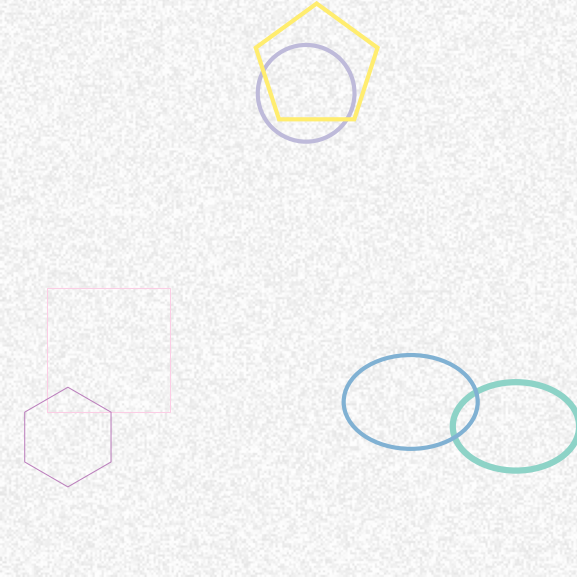[{"shape": "oval", "thickness": 3, "radius": 0.55, "center": [0.893, 0.261]}, {"shape": "circle", "thickness": 2, "radius": 0.42, "center": [0.53, 0.838]}, {"shape": "oval", "thickness": 2, "radius": 0.58, "center": [0.711, 0.303]}, {"shape": "square", "thickness": 0.5, "radius": 0.53, "center": [0.188, 0.393]}, {"shape": "hexagon", "thickness": 0.5, "radius": 0.43, "center": [0.118, 0.242]}, {"shape": "pentagon", "thickness": 2, "radius": 0.55, "center": [0.548, 0.882]}]